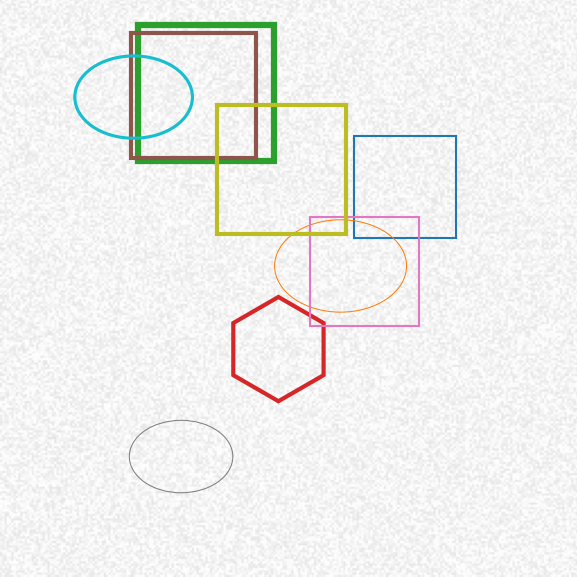[{"shape": "square", "thickness": 1, "radius": 0.44, "center": [0.701, 0.676]}, {"shape": "oval", "thickness": 0.5, "radius": 0.57, "center": [0.59, 0.539]}, {"shape": "square", "thickness": 3, "radius": 0.59, "center": [0.357, 0.839]}, {"shape": "hexagon", "thickness": 2, "radius": 0.45, "center": [0.482, 0.395]}, {"shape": "square", "thickness": 2, "radius": 0.54, "center": [0.335, 0.834]}, {"shape": "square", "thickness": 1, "radius": 0.47, "center": [0.631, 0.529]}, {"shape": "oval", "thickness": 0.5, "radius": 0.45, "center": [0.314, 0.209]}, {"shape": "square", "thickness": 2, "radius": 0.56, "center": [0.487, 0.705]}, {"shape": "oval", "thickness": 1.5, "radius": 0.51, "center": [0.231, 0.831]}]